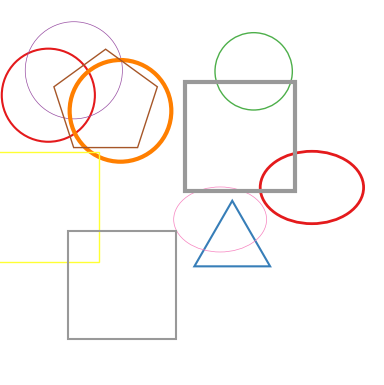[{"shape": "oval", "thickness": 2, "radius": 0.67, "center": [0.81, 0.513]}, {"shape": "circle", "thickness": 1.5, "radius": 0.6, "center": [0.126, 0.753]}, {"shape": "triangle", "thickness": 1.5, "radius": 0.57, "center": [0.603, 0.365]}, {"shape": "circle", "thickness": 1, "radius": 0.5, "center": [0.659, 0.815]}, {"shape": "circle", "thickness": 0.5, "radius": 0.63, "center": [0.192, 0.817]}, {"shape": "circle", "thickness": 3, "radius": 0.66, "center": [0.313, 0.712]}, {"shape": "square", "thickness": 1, "radius": 0.72, "center": [0.114, 0.463]}, {"shape": "pentagon", "thickness": 1, "radius": 0.71, "center": [0.274, 0.731]}, {"shape": "oval", "thickness": 0.5, "radius": 0.6, "center": [0.572, 0.43]}, {"shape": "square", "thickness": 1.5, "radius": 0.7, "center": [0.317, 0.259]}, {"shape": "square", "thickness": 3, "radius": 0.71, "center": [0.624, 0.645]}]